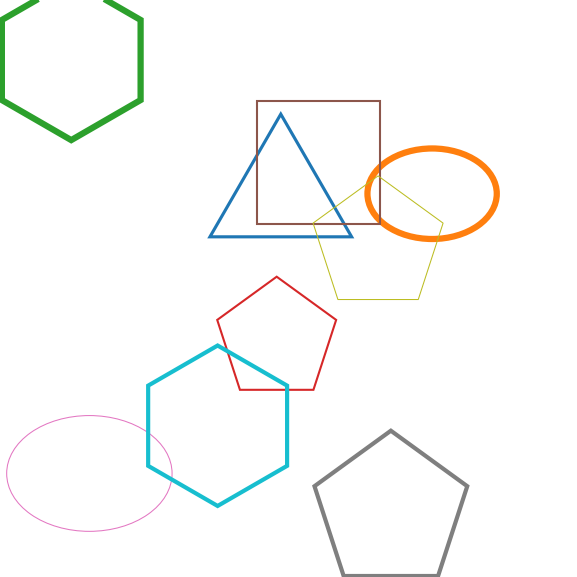[{"shape": "triangle", "thickness": 1.5, "radius": 0.71, "center": [0.486, 0.66]}, {"shape": "oval", "thickness": 3, "radius": 0.56, "center": [0.748, 0.664]}, {"shape": "hexagon", "thickness": 3, "radius": 0.69, "center": [0.123, 0.895]}, {"shape": "pentagon", "thickness": 1, "radius": 0.54, "center": [0.479, 0.412]}, {"shape": "square", "thickness": 1, "radius": 0.53, "center": [0.551, 0.718]}, {"shape": "oval", "thickness": 0.5, "radius": 0.72, "center": [0.155, 0.179]}, {"shape": "pentagon", "thickness": 2, "radius": 0.7, "center": [0.677, 0.114]}, {"shape": "pentagon", "thickness": 0.5, "radius": 0.59, "center": [0.655, 0.576]}, {"shape": "hexagon", "thickness": 2, "radius": 0.69, "center": [0.377, 0.262]}]